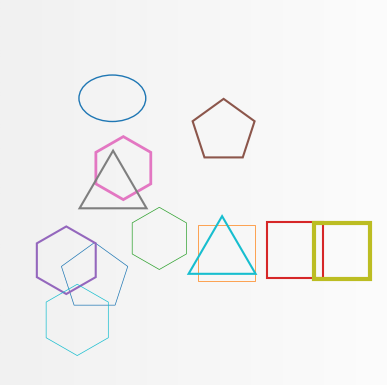[{"shape": "pentagon", "thickness": 0.5, "radius": 0.45, "center": [0.244, 0.28]}, {"shape": "oval", "thickness": 1, "radius": 0.43, "center": [0.29, 0.745]}, {"shape": "square", "thickness": 0.5, "radius": 0.36, "center": [0.585, 0.343]}, {"shape": "hexagon", "thickness": 0.5, "radius": 0.4, "center": [0.411, 0.381]}, {"shape": "square", "thickness": 1.5, "radius": 0.36, "center": [0.761, 0.35]}, {"shape": "hexagon", "thickness": 1.5, "radius": 0.44, "center": [0.171, 0.324]}, {"shape": "pentagon", "thickness": 1.5, "radius": 0.42, "center": [0.577, 0.659]}, {"shape": "hexagon", "thickness": 2, "radius": 0.41, "center": [0.318, 0.563]}, {"shape": "triangle", "thickness": 1.5, "radius": 0.5, "center": [0.292, 0.509]}, {"shape": "square", "thickness": 3, "radius": 0.36, "center": [0.882, 0.347]}, {"shape": "hexagon", "thickness": 0.5, "radius": 0.46, "center": [0.199, 0.169]}, {"shape": "triangle", "thickness": 1.5, "radius": 0.5, "center": [0.573, 0.339]}]